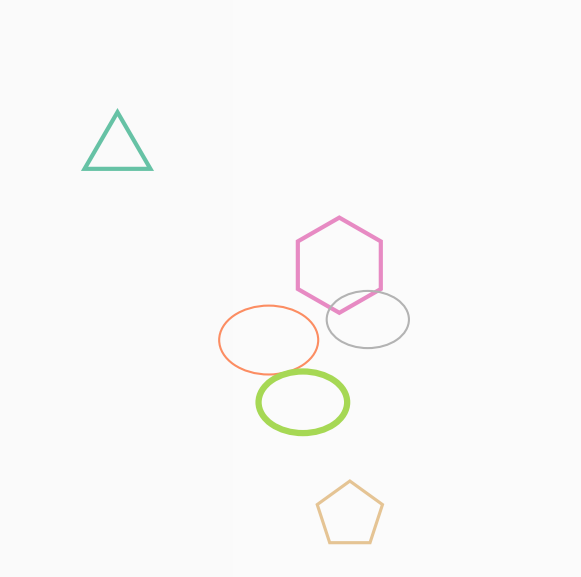[{"shape": "triangle", "thickness": 2, "radius": 0.33, "center": [0.202, 0.739]}, {"shape": "oval", "thickness": 1, "radius": 0.43, "center": [0.462, 0.41]}, {"shape": "hexagon", "thickness": 2, "radius": 0.41, "center": [0.584, 0.54]}, {"shape": "oval", "thickness": 3, "radius": 0.38, "center": [0.521, 0.303]}, {"shape": "pentagon", "thickness": 1.5, "radius": 0.3, "center": [0.602, 0.107]}, {"shape": "oval", "thickness": 1, "radius": 0.35, "center": [0.633, 0.446]}]